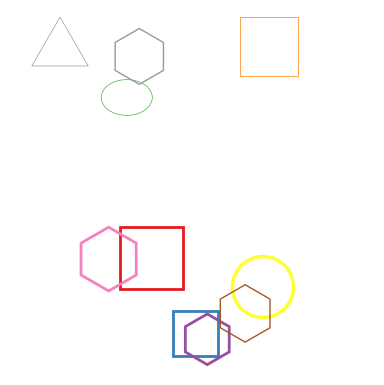[{"shape": "square", "thickness": 2, "radius": 0.41, "center": [0.393, 0.33]}, {"shape": "square", "thickness": 2, "radius": 0.29, "center": [0.507, 0.133]}, {"shape": "oval", "thickness": 0.5, "radius": 0.33, "center": [0.329, 0.747]}, {"shape": "hexagon", "thickness": 2, "radius": 0.33, "center": [0.538, 0.119]}, {"shape": "square", "thickness": 0.5, "radius": 0.38, "center": [0.699, 0.88]}, {"shape": "circle", "thickness": 2.5, "radius": 0.4, "center": [0.683, 0.254]}, {"shape": "hexagon", "thickness": 1, "radius": 0.37, "center": [0.637, 0.186]}, {"shape": "hexagon", "thickness": 2, "radius": 0.41, "center": [0.282, 0.327]}, {"shape": "hexagon", "thickness": 1, "radius": 0.36, "center": [0.362, 0.853]}, {"shape": "triangle", "thickness": 0.5, "radius": 0.42, "center": [0.156, 0.871]}]